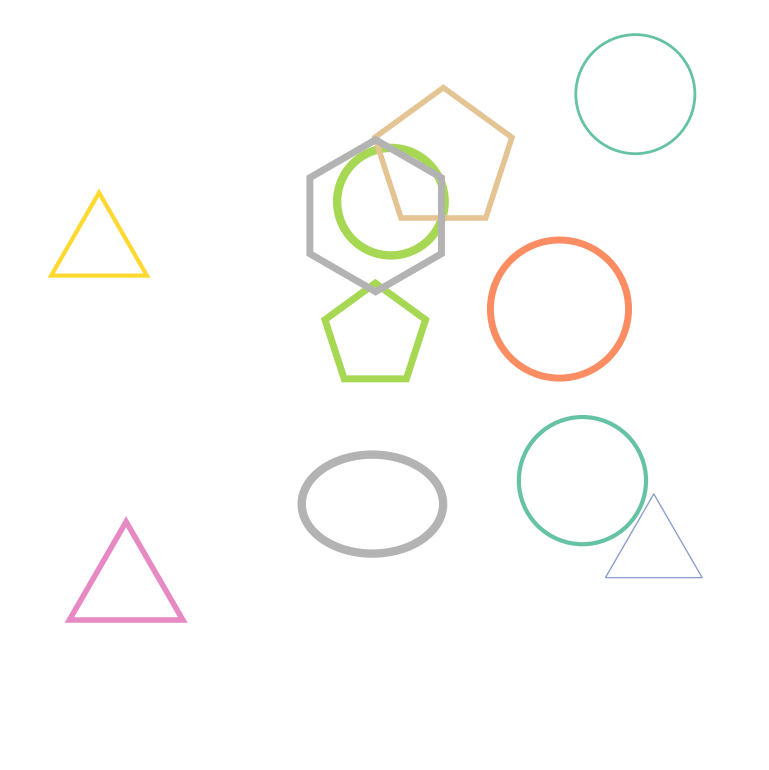[{"shape": "circle", "thickness": 1, "radius": 0.39, "center": [0.825, 0.878]}, {"shape": "circle", "thickness": 1.5, "radius": 0.41, "center": [0.756, 0.376]}, {"shape": "circle", "thickness": 2.5, "radius": 0.45, "center": [0.727, 0.599]}, {"shape": "triangle", "thickness": 0.5, "radius": 0.36, "center": [0.849, 0.286]}, {"shape": "triangle", "thickness": 2, "radius": 0.43, "center": [0.164, 0.237]}, {"shape": "circle", "thickness": 3, "radius": 0.35, "center": [0.508, 0.738]}, {"shape": "pentagon", "thickness": 2.5, "radius": 0.34, "center": [0.487, 0.564]}, {"shape": "triangle", "thickness": 1.5, "radius": 0.36, "center": [0.129, 0.678]}, {"shape": "pentagon", "thickness": 2, "radius": 0.47, "center": [0.576, 0.793]}, {"shape": "oval", "thickness": 3, "radius": 0.46, "center": [0.484, 0.345]}, {"shape": "hexagon", "thickness": 2.5, "radius": 0.49, "center": [0.488, 0.72]}]